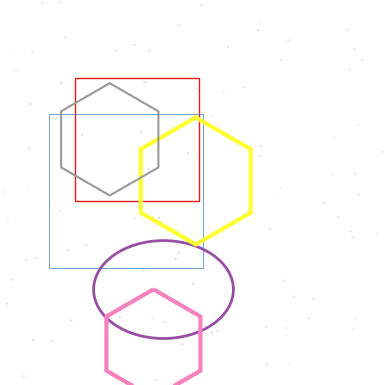[{"shape": "square", "thickness": 1, "radius": 0.8, "center": [0.356, 0.637]}, {"shape": "square", "thickness": 0.5, "radius": 1.0, "center": [0.327, 0.504]}, {"shape": "oval", "thickness": 2, "radius": 0.91, "center": [0.425, 0.248]}, {"shape": "hexagon", "thickness": 3, "radius": 0.82, "center": [0.508, 0.53]}, {"shape": "hexagon", "thickness": 3, "radius": 0.7, "center": [0.399, 0.108]}, {"shape": "hexagon", "thickness": 1.5, "radius": 0.73, "center": [0.285, 0.638]}]